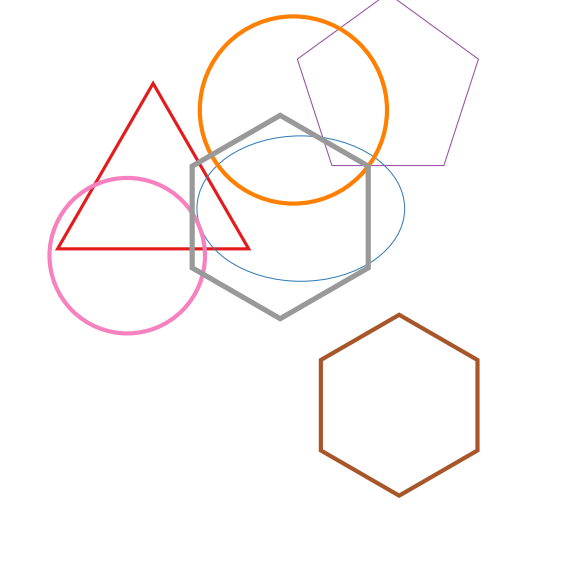[{"shape": "triangle", "thickness": 1.5, "radius": 0.96, "center": [0.265, 0.664]}, {"shape": "oval", "thickness": 0.5, "radius": 0.9, "center": [0.521, 0.638]}, {"shape": "pentagon", "thickness": 0.5, "radius": 0.82, "center": [0.672, 0.846]}, {"shape": "circle", "thickness": 2, "radius": 0.81, "center": [0.508, 0.809]}, {"shape": "hexagon", "thickness": 2, "radius": 0.78, "center": [0.691, 0.297]}, {"shape": "circle", "thickness": 2, "radius": 0.67, "center": [0.22, 0.556]}, {"shape": "hexagon", "thickness": 2.5, "radius": 0.88, "center": [0.485, 0.623]}]